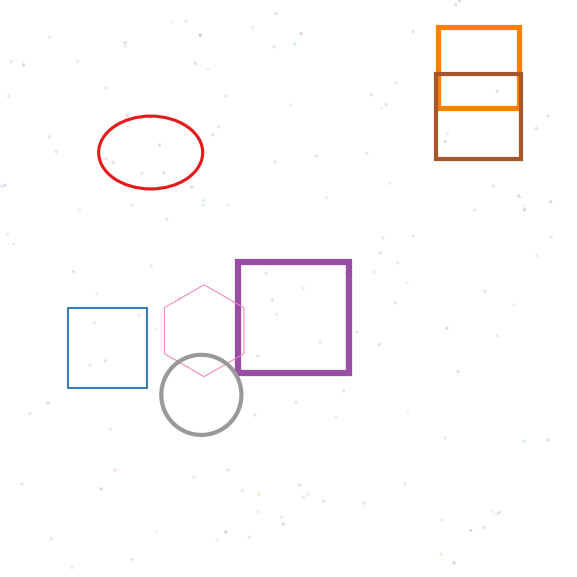[{"shape": "oval", "thickness": 1.5, "radius": 0.45, "center": [0.261, 0.735]}, {"shape": "square", "thickness": 1, "radius": 0.34, "center": [0.186, 0.397]}, {"shape": "square", "thickness": 3, "radius": 0.48, "center": [0.508, 0.449]}, {"shape": "square", "thickness": 2.5, "radius": 0.35, "center": [0.828, 0.883]}, {"shape": "square", "thickness": 2, "radius": 0.37, "center": [0.829, 0.797]}, {"shape": "hexagon", "thickness": 0.5, "radius": 0.4, "center": [0.354, 0.426]}, {"shape": "circle", "thickness": 2, "radius": 0.35, "center": [0.349, 0.315]}]